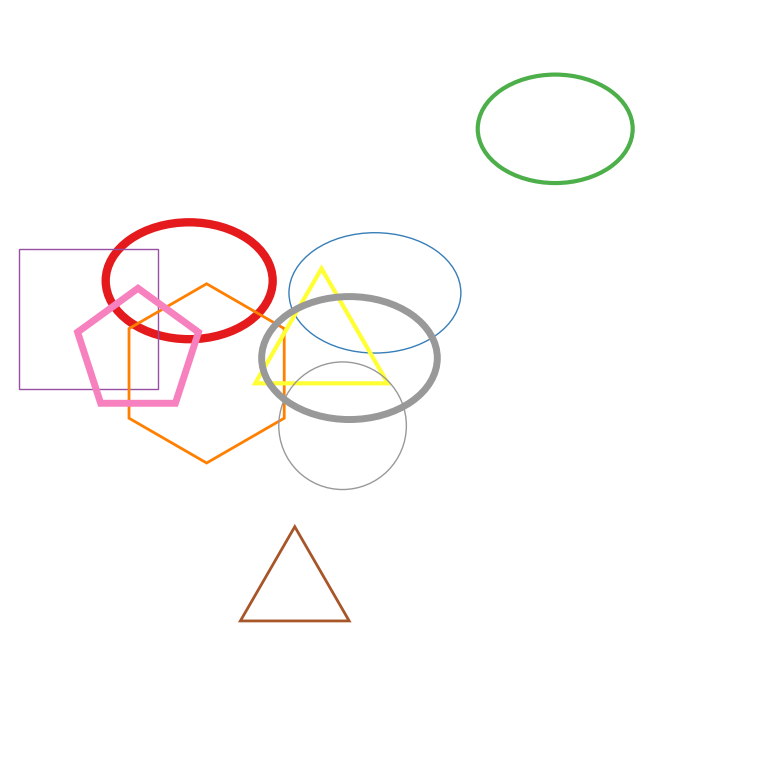[{"shape": "oval", "thickness": 3, "radius": 0.54, "center": [0.246, 0.635]}, {"shape": "oval", "thickness": 0.5, "radius": 0.56, "center": [0.487, 0.62]}, {"shape": "oval", "thickness": 1.5, "radius": 0.5, "center": [0.721, 0.833]}, {"shape": "square", "thickness": 0.5, "radius": 0.45, "center": [0.115, 0.586]}, {"shape": "hexagon", "thickness": 1, "radius": 0.58, "center": [0.268, 0.515]}, {"shape": "triangle", "thickness": 1.5, "radius": 0.5, "center": [0.418, 0.552]}, {"shape": "triangle", "thickness": 1, "radius": 0.41, "center": [0.383, 0.234]}, {"shape": "pentagon", "thickness": 2.5, "radius": 0.41, "center": [0.179, 0.543]}, {"shape": "circle", "thickness": 0.5, "radius": 0.41, "center": [0.445, 0.447]}, {"shape": "oval", "thickness": 2.5, "radius": 0.57, "center": [0.454, 0.535]}]